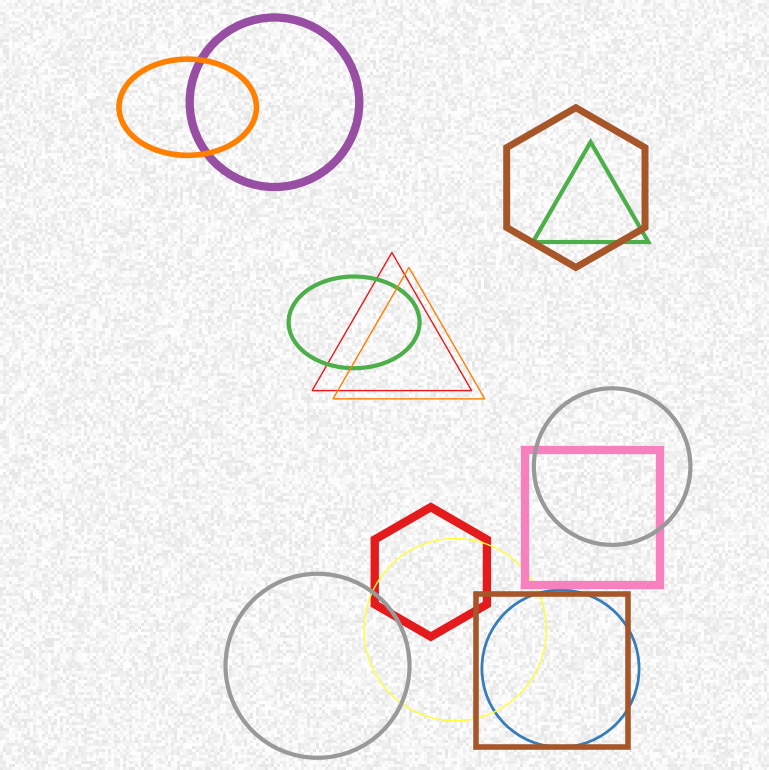[{"shape": "hexagon", "thickness": 3, "radius": 0.42, "center": [0.56, 0.257]}, {"shape": "triangle", "thickness": 0.5, "radius": 0.6, "center": [0.509, 0.553]}, {"shape": "circle", "thickness": 1, "radius": 0.51, "center": [0.728, 0.132]}, {"shape": "oval", "thickness": 1.5, "radius": 0.43, "center": [0.46, 0.581]}, {"shape": "triangle", "thickness": 1.5, "radius": 0.43, "center": [0.767, 0.729]}, {"shape": "circle", "thickness": 3, "radius": 0.55, "center": [0.356, 0.867]}, {"shape": "triangle", "thickness": 0.5, "radius": 0.57, "center": [0.531, 0.539]}, {"shape": "oval", "thickness": 2, "radius": 0.45, "center": [0.244, 0.861]}, {"shape": "circle", "thickness": 0.5, "radius": 0.59, "center": [0.591, 0.182]}, {"shape": "hexagon", "thickness": 2.5, "radius": 0.52, "center": [0.748, 0.756]}, {"shape": "square", "thickness": 2, "radius": 0.5, "center": [0.717, 0.129]}, {"shape": "square", "thickness": 3, "radius": 0.44, "center": [0.769, 0.328]}, {"shape": "circle", "thickness": 1.5, "radius": 0.51, "center": [0.795, 0.394]}, {"shape": "circle", "thickness": 1.5, "radius": 0.6, "center": [0.412, 0.135]}]